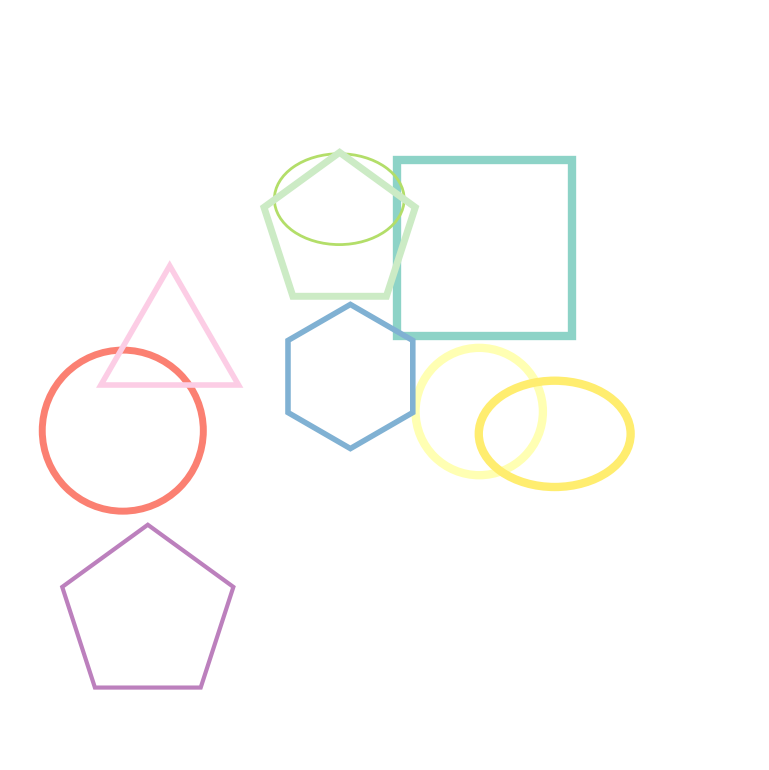[{"shape": "square", "thickness": 3, "radius": 0.57, "center": [0.629, 0.678]}, {"shape": "circle", "thickness": 3, "radius": 0.41, "center": [0.622, 0.466]}, {"shape": "circle", "thickness": 2.5, "radius": 0.52, "center": [0.159, 0.441]}, {"shape": "hexagon", "thickness": 2, "radius": 0.47, "center": [0.455, 0.511]}, {"shape": "oval", "thickness": 1, "radius": 0.42, "center": [0.441, 0.741]}, {"shape": "triangle", "thickness": 2, "radius": 0.52, "center": [0.22, 0.552]}, {"shape": "pentagon", "thickness": 1.5, "radius": 0.58, "center": [0.192, 0.202]}, {"shape": "pentagon", "thickness": 2.5, "radius": 0.52, "center": [0.441, 0.699]}, {"shape": "oval", "thickness": 3, "radius": 0.49, "center": [0.72, 0.437]}]